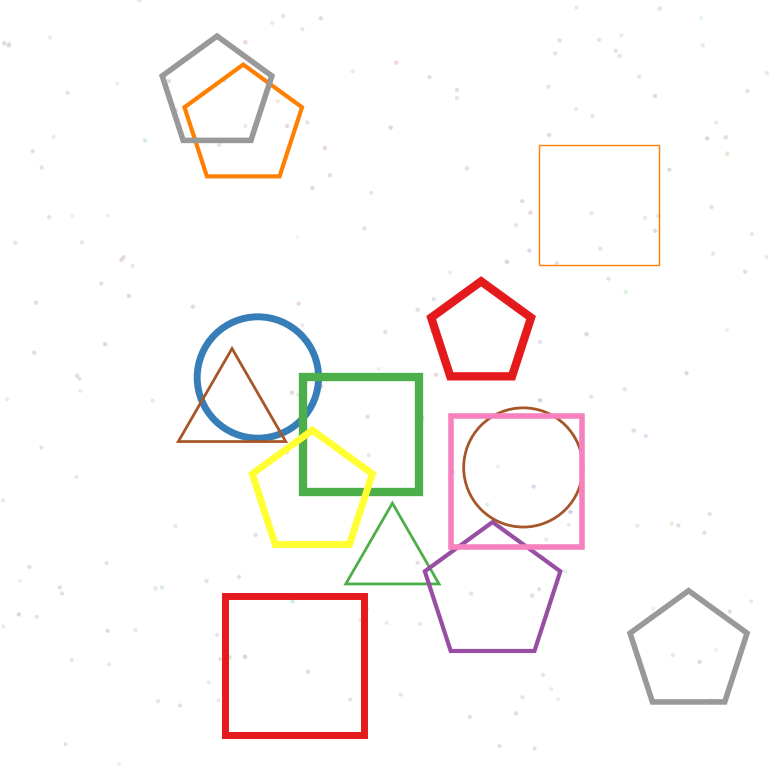[{"shape": "square", "thickness": 2.5, "radius": 0.45, "center": [0.383, 0.136]}, {"shape": "pentagon", "thickness": 3, "radius": 0.34, "center": [0.625, 0.566]}, {"shape": "circle", "thickness": 2.5, "radius": 0.39, "center": [0.335, 0.51]}, {"shape": "square", "thickness": 3, "radius": 0.37, "center": [0.469, 0.436]}, {"shape": "triangle", "thickness": 1, "radius": 0.35, "center": [0.51, 0.277]}, {"shape": "pentagon", "thickness": 1.5, "radius": 0.46, "center": [0.64, 0.229]}, {"shape": "pentagon", "thickness": 1.5, "radius": 0.4, "center": [0.316, 0.836]}, {"shape": "square", "thickness": 0.5, "radius": 0.39, "center": [0.778, 0.734]}, {"shape": "pentagon", "thickness": 2.5, "radius": 0.41, "center": [0.406, 0.359]}, {"shape": "triangle", "thickness": 1, "radius": 0.4, "center": [0.301, 0.467]}, {"shape": "circle", "thickness": 1, "radius": 0.39, "center": [0.68, 0.393]}, {"shape": "square", "thickness": 2, "radius": 0.43, "center": [0.671, 0.374]}, {"shape": "pentagon", "thickness": 2, "radius": 0.37, "center": [0.282, 0.878]}, {"shape": "pentagon", "thickness": 2, "radius": 0.4, "center": [0.894, 0.153]}]